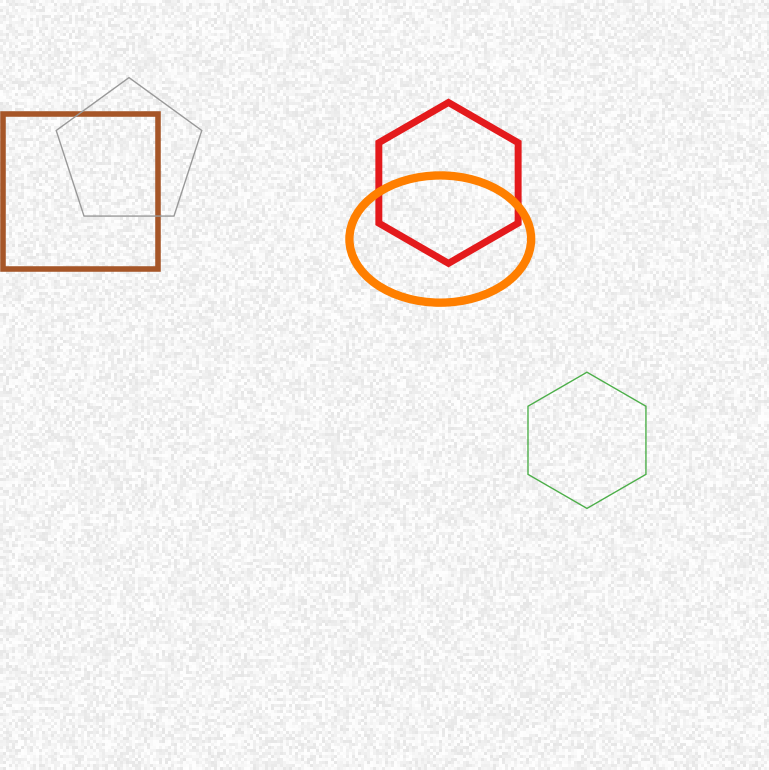[{"shape": "hexagon", "thickness": 2.5, "radius": 0.52, "center": [0.582, 0.762]}, {"shape": "hexagon", "thickness": 0.5, "radius": 0.44, "center": [0.762, 0.428]}, {"shape": "oval", "thickness": 3, "radius": 0.59, "center": [0.572, 0.69]}, {"shape": "square", "thickness": 2, "radius": 0.5, "center": [0.105, 0.751]}, {"shape": "pentagon", "thickness": 0.5, "radius": 0.5, "center": [0.168, 0.8]}]